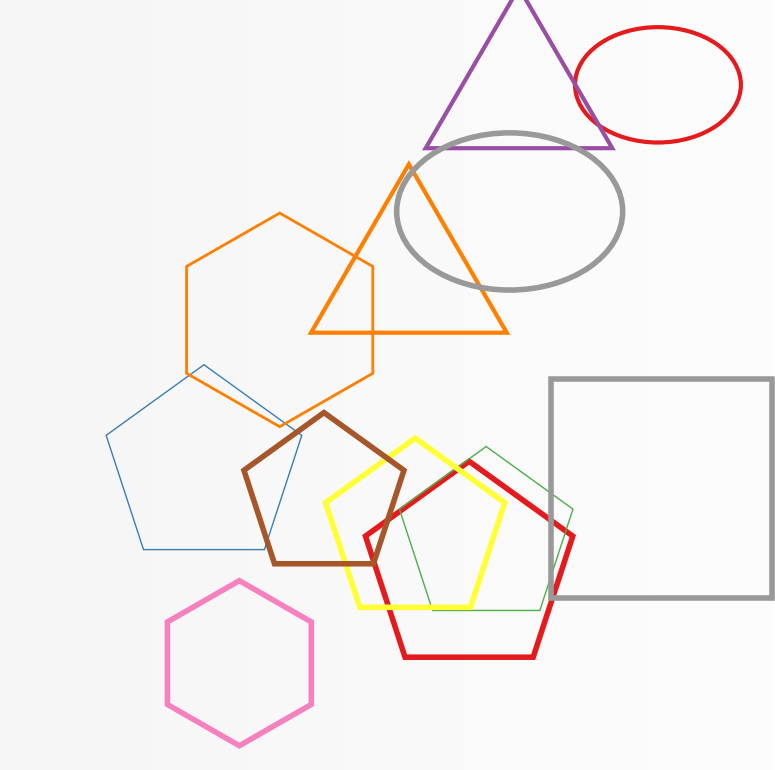[{"shape": "oval", "thickness": 1.5, "radius": 0.54, "center": [0.849, 0.89]}, {"shape": "pentagon", "thickness": 2, "radius": 0.7, "center": [0.605, 0.26]}, {"shape": "pentagon", "thickness": 0.5, "radius": 0.66, "center": [0.263, 0.394]}, {"shape": "pentagon", "thickness": 0.5, "radius": 0.59, "center": [0.627, 0.302]}, {"shape": "triangle", "thickness": 1.5, "radius": 0.69, "center": [0.67, 0.877]}, {"shape": "triangle", "thickness": 1.5, "radius": 0.73, "center": [0.528, 0.641]}, {"shape": "hexagon", "thickness": 1, "radius": 0.69, "center": [0.361, 0.585]}, {"shape": "pentagon", "thickness": 2, "radius": 0.61, "center": [0.536, 0.31]}, {"shape": "pentagon", "thickness": 2, "radius": 0.54, "center": [0.418, 0.356]}, {"shape": "hexagon", "thickness": 2, "radius": 0.54, "center": [0.309, 0.139]}, {"shape": "oval", "thickness": 2, "radius": 0.73, "center": [0.658, 0.725]}, {"shape": "square", "thickness": 2, "radius": 0.71, "center": [0.854, 0.366]}]